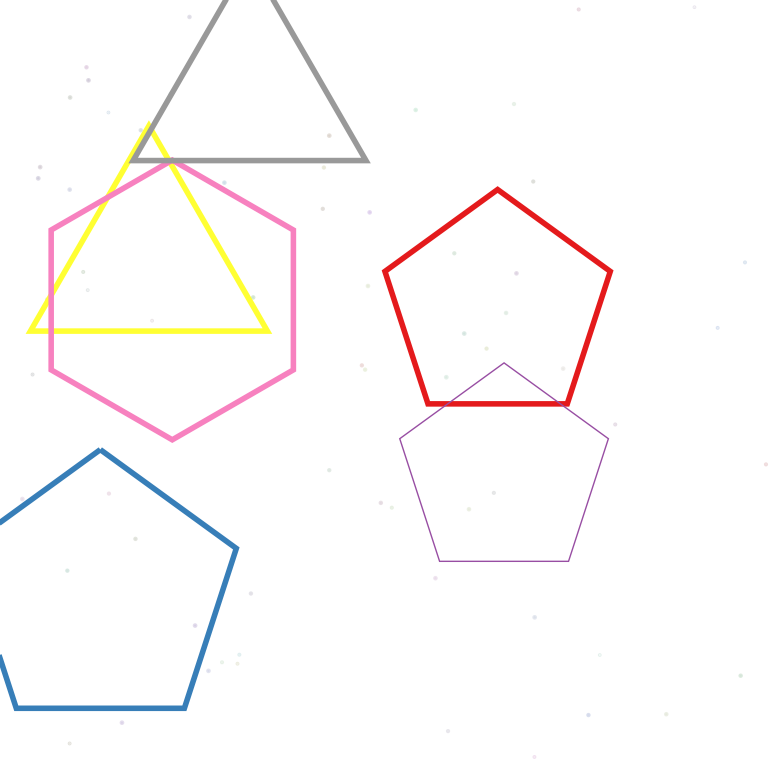[{"shape": "pentagon", "thickness": 2, "radius": 0.77, "center": [0.646, 0.6]}, {"shape": "pentagon", "thickness": 2, "radius": 0.93, "center": [0.13, 0.23]}, {"shape": "pentagon", "thickness": 0.5, "radius": 0.71, "center": [0.655, 0.386]}, {"shape": "triangle", "thickness": 2, "radius": 0.89, "center": [0.193, 0.659]}, {"shape": "hexagon", "thickness": 2, "radius": 0.91, "center": [0.224, 0.61]}, {"shape": "triangle", "thickness": 2, "radius": 0.87, "center": [0.324, 0.879]}]